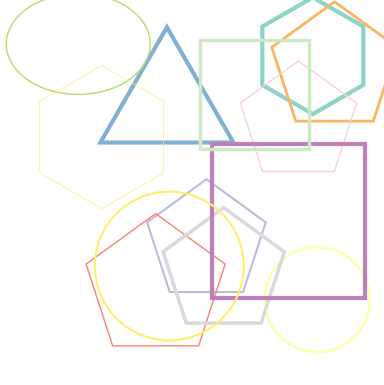[{"shape": "hexagon", "thickness": 3, "radius": 0.76, "center": [0.813, 0.855]}, {"shape": "circle", "thickness": 2, "radius": 0.68, "center": [0.824, 0.222]}, {"shape": "pentagon", "thickness": 1.5, "radius": 0.81, "center": [0.536, 0.372]}, {"shape": "pentagon", "thickness": 1, "radius": 0.95, "center": [0.404, 0.255]}, {"shape": "triangle", "thickness": 3, "radius": 1.0, "center": [0.434, 0.73]}, {"shape": "pentagon", "thickness": 2, "radius": 0.86, "center": [0.869, 0.824]}, {"shape": "oval", "thickness": 1, "radius": 0.93, "center": [0.203, 0.886]}, {"shape": "pentagon", "thickness": 1, "radius": 0.79, "center": [0.775, 0.683]}, {"shape": "pentagon", "thickness": 2.5, "radius": 0.83, "center": [0.581, 0.295]}, {"shape": "square", "thickness": 3, "radius": 1.0, "center": [0.749, 0.427]}, {"shape": "square", "thickness": 2.5, "radius": 0.71, "center": [0.661, 0.754]}, {"shape": "circle", "thickness": 1.5, "radius": 0.97, "center": [0.44, 0.309]}, {"shape": "hexagon", "thickness": 0.5, "radius": 0.93, "center": [0.264, 0.644]}]